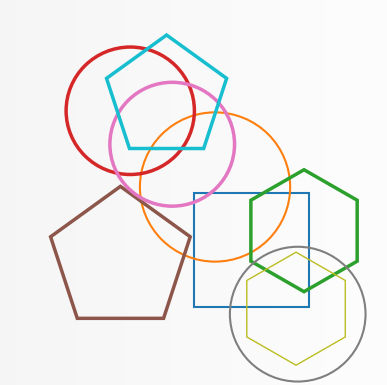[{"shape": "square", "thickness": 1.5, "radius": 0.74, "center": [0.649, 0.351]}, {"shape": "circle", "thickness": 1.5, "radius": 0.97, "center": [0.555, 0.514]}, {"shape": "hexagon", "thickness": 2.5, "radius": 0.79, "center": [0.785, 0.401]}, {"shape": "circle", "thickness": 2.5, "radius": 0.83, "center": [0.336, 0.712]}, {"shape": "pentagon", "thickness": 2.5, "radius": 0.95, "center": [0.311, 0.326]}, {"shape": "circle", "thickness": 2.5, "radius": 0.8, "center": [0.444, 0.625]}, {"shape": "circle", "thickness": 1.5, "radius": 0.88, "center": [0.768, 0.184]}, {"shape": "hexagon", "thickness": 1, "radius": 0.73, "center": [0.764, 0.198]}, {"shape": "pentagon", "thickness": 2.5, "radius": 0.81, "center": [0.43, 0.746]}]